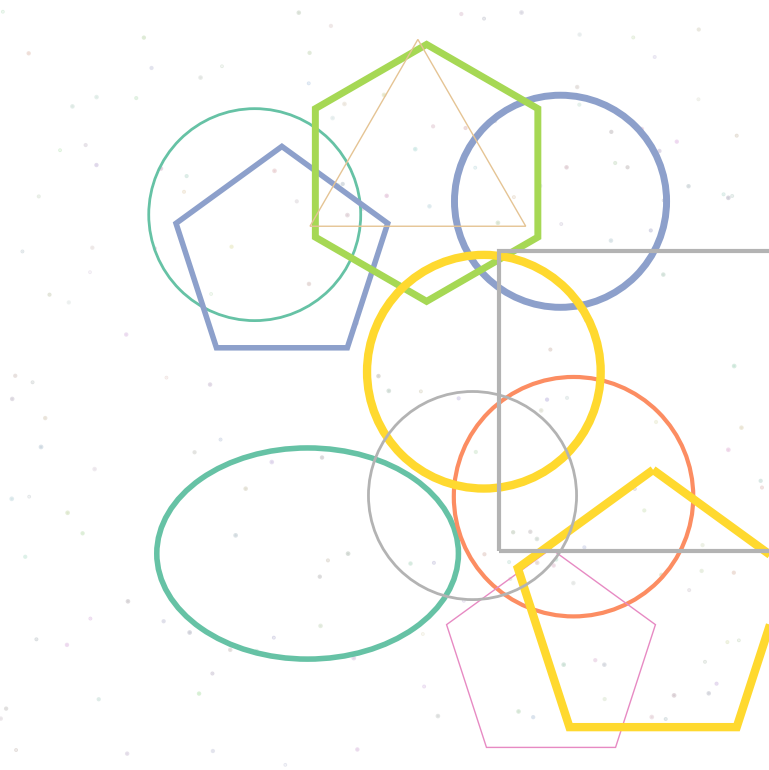[{"shape": "oval", "thickness": 2, "radius": 0.98, "center": [0.399, 0.281]}, {"shape": "circle", "thickness": 1, "radius": 0.69, "center": [0.331, 0.721]}, {"shape": "circle", "thickness": 1.5, "radius": 0.78, "center": [0.745, 0.355]}, {"shape": "circle", "thickness": 2.5, "radius": 0.69, "center": [0.728, 0.739]}, {"shape": "pentagon", "thickness": 2, "radius": 0.72, "center": [0.366, 0.665]}, {"shape": "pentagon", "thickness": 0.5, "radius": 0.71, "center": [0.716, 0.145]}, {"shape": "hexagon", "thickness": 2.5, "radius": 0.83, "center": [0.554, 0.775]}, {"shape": "circle", "thickness": 3, "radius": 0.76, "center": [0.628, 0.517]}, {"shape": "pentagon", "thickness": 3, "radius": 0.92, "center": [0.848, 0.205]}, {"shape": "triangle", "thickness": 0.5, "radius": 0.81, "center": [0.543, 0.787]}, {"shape": "square", "thickness": 1.5, "radius": 0.97, "center": [0.844, 0.479]}, {"shape": "circle", "thickness": 1, "radius": 0.68, "center": [0.614, 0.356]}]